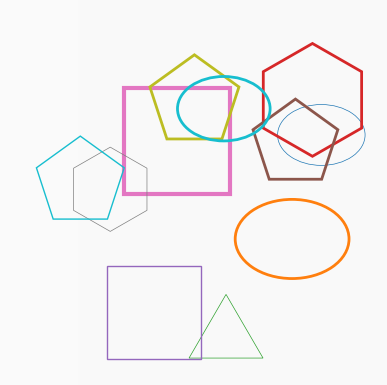[{"shape": "oval", "thickness": 0.5, "radius": 0.56, "center": [0.829, 0.649]}, {"shape": "oval", "thickness": 2, "radius": 0.73, "center": [0.754, 0.379]}, {"shape": "triangle", "thickness": 0.5, "radius": 0.55, "center": [0.583, 0.125]}, {"shape": "hexagon", "thickness": 2, "radius": 0.73, "center": [0.806, 0.741]}, {"shape": "square", "thickness": 1, "radius": 0.61, "center": [0.397, 0.188]}, {"shape": "pentagon", "thickness": 2, "radius": 0.58, "center": [0.762, 0.628]}, {"shape": "square", "thickness": 3, "radius": 0.69, "center": [0.457, 0.633]}, {"shape": "hexagon", "thickness": 0.5, "radius": 0.55, "center": [0.285, 0.508]}, {"shape": "pentagon", "thickness": 2, "radius": 0.6, "center": [0.502, 0.737]}, {"shape": "pentagon", "thickness": 1, "radius": 0.6, "center": [0.207, 0.527]}, {"shape": "oval", "thickness": 2, "radius": 0.6, "center": [0.578, 0.718]}]